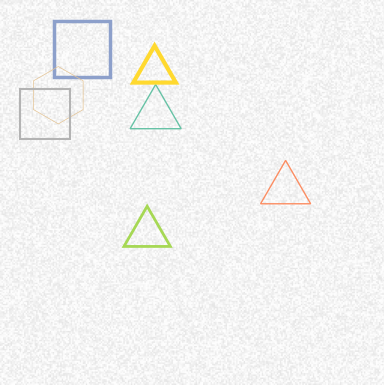[{"shape": "triangle", "thickness": 1, "radius": 0.38, "center": [0.404, 0.704]}, {"shape": "triangle", "thickness": 1, "radius": 0.38, "center": [0.742, 0.508]}, {"shape": "square", "thickness": 2.5, "radius": 0.37, "center": [0.213, 0.872]}, {"shape": "triangle", "thickness": 2, "radius": 0.35, "center": [0.382, 0.395]}, {"shape": "triangle", "thickness": 3, "radius": 0.32, "center": [0.402, 0.817]}, {"shape": "hexagon", "thickness": 0.5, "radius": 0.37, "center": [0.151, 0.753]}, {"shape": "square", "thickness": 1.5, "radius": 0.32, "center": [0.117, 0.705]}]